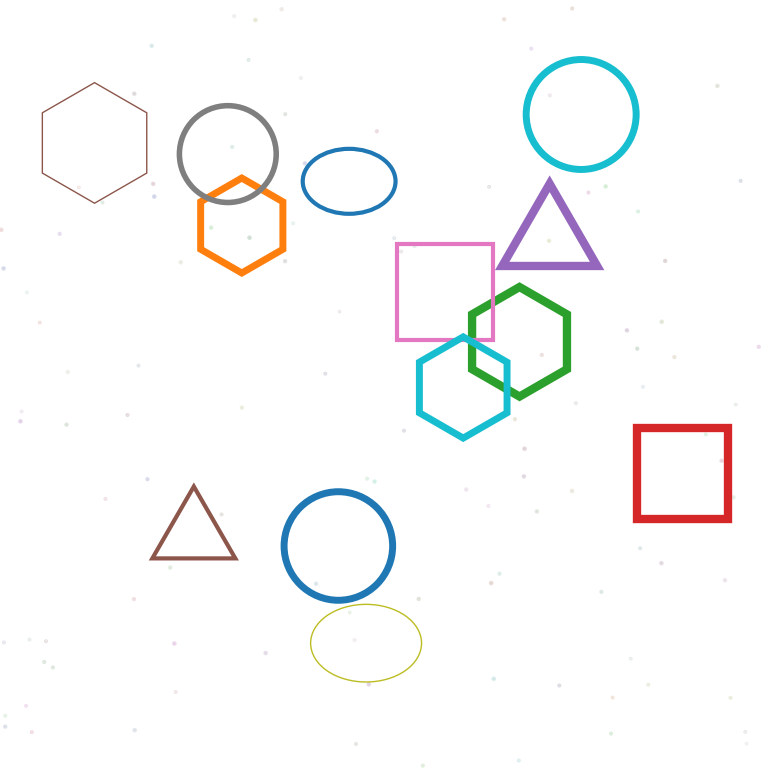[{"shape": "oval", "thickness": 1.5, "radius": 0.3, "center": [0.453, 0.765]}, {"shape": "circle", "thickness": 2.5, "radius": 0.35, "center": [0.439, 0.291]}, {"shape": "hexagon", "thickness": 2.5, "radius": 0.31, "center": [0.314, 0.707]}, {"shape": "hexagon", "thickness": 3, "radius": 0.36, "center": [0.675, 0.556]}, {"shape": "square", "thickness": 3, "radius": 0.29, "center": [0.886, 0.385]}, {"shape": "triangle", "thickness": 3, "radius": 0.36, "center": [0.714, 0.69]}, {"shape": "hexagon", "thickness": 0.5, "radius": 0.39, "center": [0.123, 0.814]}, {"shape": "triangle", "thickness": 1.5, "radius": 0.31, "center": [0.252, 0.306]}, {"shape": "square", "thickness": 1.5, "radius": 0.31, "center": [0.578, 0.621]}, {"shape": "circle", "thickness": 2, "radius": 0.31, "center": [0.296, 0.8]}, {"shape": "oval", "thickness": 0.5, "radius": 0.36, "center": [0.475, 0.165]}, {"shape": "hexagon", "thickness": 2.5, "radius": 0.33, "center": [0.602, 0.497]}, {"shape": "circle", "thickness": 2.5, "radius": 0.36, "center": [0.755, 0.851]}]